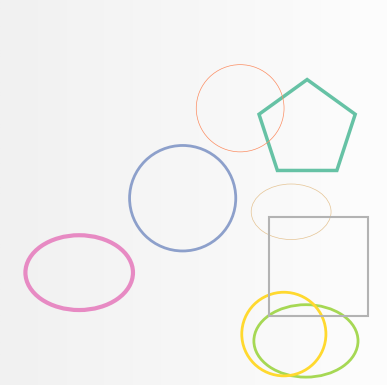[{"shape": "pentagon", "thickness": 2.5, "radius": 0.65, "center": [0.793, 0.663]}, {"shape": "circle", "thickness": 0.5, "radius": 0.57, "center": [0.62, 0.719]}, {"shape": "circle", "thickness": 2, "radius": 0.69, "center": [0.471, 0.485]}, {"shape": "oval", "thickness": 3, "radius": 0.69, "center": [0.204, 0.292]}, {"shape": "oval", "thickness": 2, "radius": 0.67, "center": [0.79, 0.115]}, {"shape": "circle", "thickness": 2, "radius": 0.54, "center": [0.733, 0.132]}, {"shape": "oval", "thickness": 0.5, "radius": 0.52, "center": [0.751, 0.45]}, {"shape": "square", "thickness": 1.5, "radius": 0.64, "center": [0.822, 0.308]}]